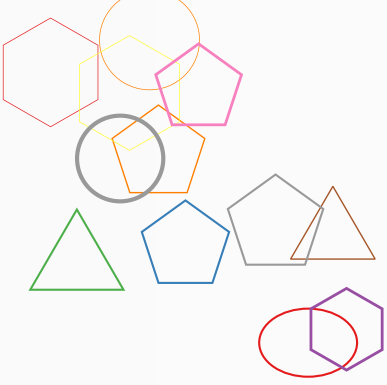[{"shape": "oval", "thickness": 1.5, "radius": 0.63, "center": [0.795, 0.11]}, {"shape": "hexagon", "thickness": 0.5, "radius": 0.71, "center": [0.131, 0.812]}, {"shape": "pentagon", "thickness": 1.5, "radius": 0.59, "center": [0.479, 0.361]}, {"shape": "triangle", "thickness": 1.5, "radius": 0.69, "center": [0.198, 0.317]}, {"shape": "hexagon", "thickness": 2, "radius": 0.53, "center": [0.894, 0.145]}, {"shape": "circle", "thickness": 0.5, "radius": 0.65, "center": [0.386, 0.896]}, {"shape": "pentagon", "thickness": 1, "radius": 0.63, "center": [0.409, 0.601]}, {"shape": "hexagon", "thickness": 0.5, "radius": 0.75, "center": [0.334, 0.759]}, {"shape": "triangle", "thickness": 1, "radius": 0.63, "center": [0.859, 0.39]}, {"shape": "pentagon", "thickness": 2, "radius": 0.58, "center": [0.513, 0.77]}, {"shape": "circle", "thickness": 3, "radius": 0.56, "center": [0.31, 0.588]}, {"shape": "pentagon", "thickness": 1.5, "radius": 0.65, "center": [0.711, 0.417]}]